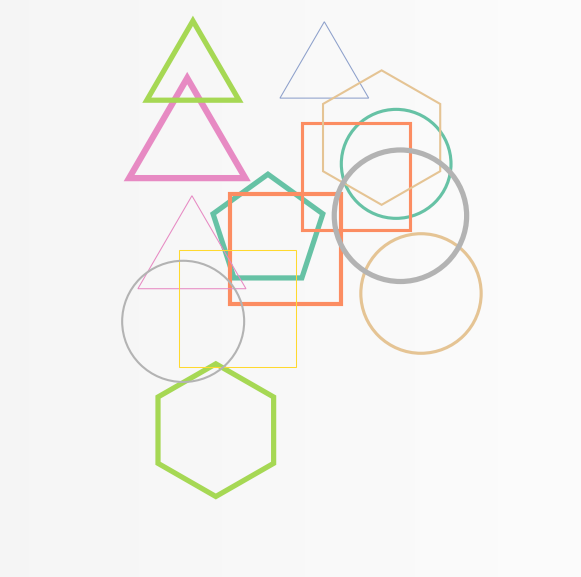[{"shape": "circle", "thickness": 1.5, "radius": 0.47, "center": [0.682, 0.715]}, {"shape": "pentagon", "thickness": 2.5, "radius": 0.5, "center": [0.461, 0.598]}, {"shape": "square", "thickness": 1.5, "radius": 0.46, "center": [0.612, 0.693]}, {"shape": "square", "thickness": 2, "radius": 0.48, "center": [0.491, 0.567]}, {"shape": "triangle", "thickness": 0.5, "radius": 0.44, "center": [0.558, 0.873]}, {"shape": "triangle", "thickness": 3, "radius": 0.58, "center": [0.322, 0.748]}, {"shape": "triangle", "thickness": 0.5, "radius": 0.54, "center": [0.33, 0.553]}, {"shape": "hexagon", "thickness": 2.5, "radius": 0.57, "center": [0.371, 0.254]}, {"shape": "triangle", "thickness": 2.5, "radius": 0.46, "center": [0.332, 0.871]}, {"shape": "square", "thickness": 0.5, "radius": 0.51, "center": [0.409, 0.465]}, {"shape": "circle", "thickness": 1.5, "radius": 0.52, "center": [0.724, 0.491]}, {"shape": "hexagon", "thickness": 1, "radius": 0.58, "center": [0.657, 0.761]}, {"shape": "circle", "thickness": 2.5, "radius": 0.57, "center": [0.689, 0.626]}, {"shape": "circle", "thickness": 1, "radius": 0.52, "center": [0.315, 0.443]}]